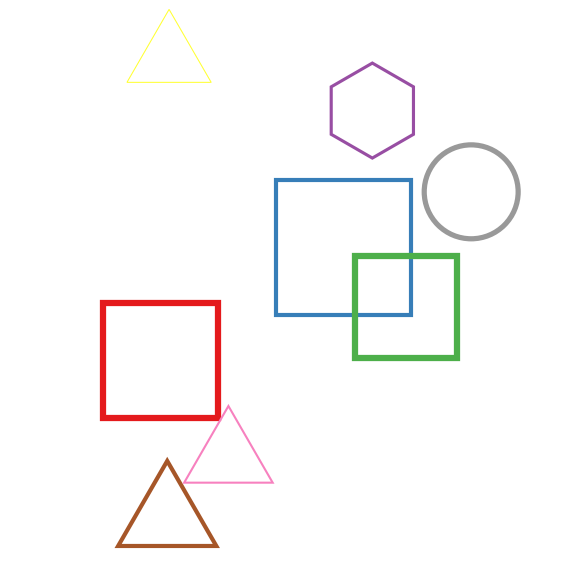[{"shape": "square", "thickness": 3, "radius": 0.5, "center": [0.279, 0.374]}, {"shape": "square", "thickness": 2, "radius": 0.58, "center": [0.595, 0.57]}, {"shape": "square", "thickness": 3, "radius": 0.44, "center": [0.703, 0.467]}, {"shape": "hexagon", "thickness": 1.5, "radius": 0.41, "center": [0.645, 0.808]}, {"shape": "triangle", "thickness": 0.5, "radius": 0.42, "center": [0.293, 0.899]}, {"shape": "triangle", "thickness": 2, "radius": 0.49, "center": [0.29, 0.103]}, {"shape": "triangle", "thickness": 1, "radius": 0.44, "center": [0.396, 0.208]}, {"shape": "circle", "thickness": 2.5, "radius": 0.41, "center": [0.816, 0.667]}]